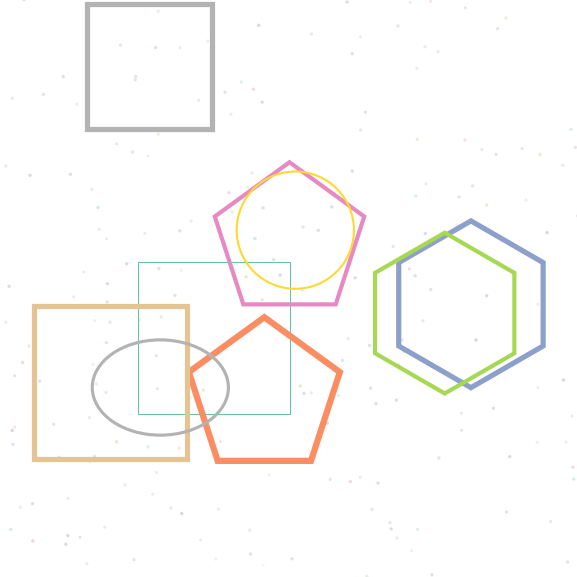[{"shape": "square", "thickness": 0.5, "radius": 0.66, "center": [0.371, 0.414]}, {"shape": "pentagon", "thickness": 3, "radius": 0.69, "center": [0.458, 0.312]}, {"shape": "hexagon", "thickness": 2.5, "radius": 0.72, "center": [0.815, 0.472]}, {"shape": "pentagon", "thickness": 2, "radius": 0.68, "center": [0.501, 0.582]}, {"shape": "hexagon", "thickness": 2, "radius": 0.7, "center": [0.77, 0.457]}, {"shape": "circle", "thickness": 1, "radius": 0.51, "center": [0.511, 0.601]}, {"shape": "square", "thickness": 2.5, "radius": 0.67, "center": [0.191, 0.337]}, {"shape": "oval", "thickness": 1.5, "radius": 0.59, "center": [0.278, 0.328]}, {"shape": "square", "thickness": 2.5, "radius": 0.54, "center": [0.26, 0.884]}]